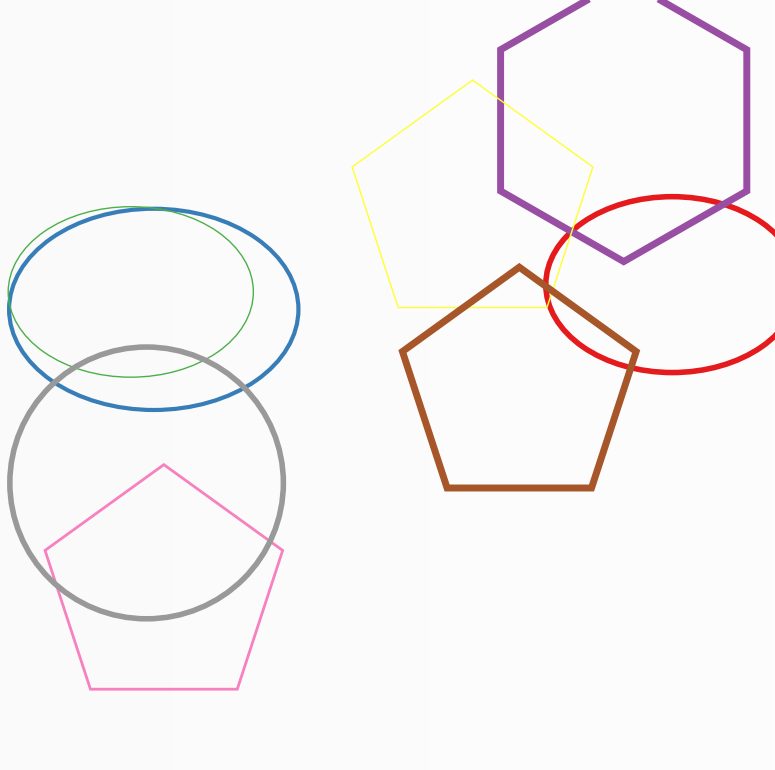[{"shape": "oval", "thickness": 2, "radius": 0.82, "center": [0.867, 0.63]}, {"shape": "oval", "thickness": 1.5, "radius": 0.93, "center": [0.198, 0.598]}, {"shape": "oval", "thickness": 0.5, "radius": 0.79, "center": [0.169, 0.621]}, {"shape": "hexagon", "thickness": 2.5, "radius": 0.92, "center": [0.805, 0.844]}, {"shape": "pentagon", "thickness": 0.5, "radius": 0.82, "center": [0.61, 0.733]}, {"shape": "pentagon", "thickness": 2.5, "radius": 0.79, "center": [0.67, 0.494]}, {"shape": "pentagon", "thickness": 1, "radius": 0.81, "center": [0.211, 0.235]}, {"shape": "circle", "thickness": 2, "radius": 0.88, "center": [0.189, 0.373]}]